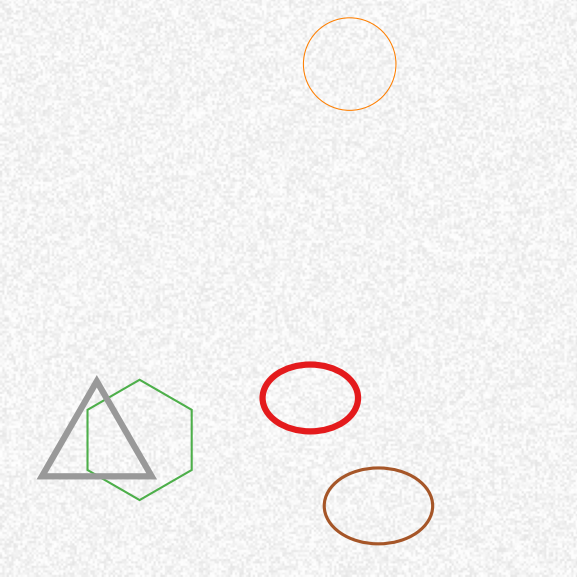[{"shape": "oval", "thickness": 3, "radius": 0.41, "center": [0.537, 0.31]}, {"shape": "hexagon", "thickness": 1, "radius": 0.52, "center": [0.242, 0.237]}, {"shape": "circle", "thickness": 0.5, "radius": 0.4, "center": [0.606, 0.888]}, {"shape": "oval", "thickness": 1.5, "radius": 0.47, "center": [0.655, 0.123]}, {"shape": "triangle", "thickness": 3, "radius": 0.55, "center": [0.168, 0.229]}]